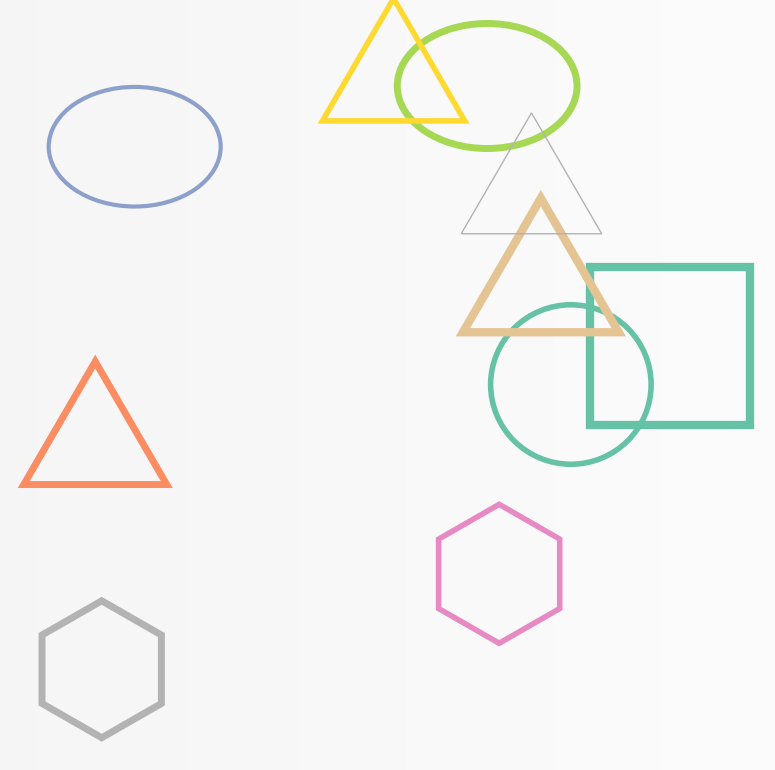[{"shape": "square", "thickness": 3, "radius": 0.51, "center": [0.864, 0.551]}, {"shape": "circle", "thickness": 2, "radius": 0.52, "center": [0.737, 0.501]}, {"shape": "triangle", "thickness": 2.5, "radius": 0.53, "center": [0.123, 0.424]}, {"shape": "oval", "thickness": 1.5, "radius": 0.55, "center": [0.174, 0.809]}, {"shape": "hexagon", "thickness": 2, "radius": 0.45, "center": [0.644, 0.255]}, {"shape": "oval", "thickness": 2.5, "radius": 0.58, "center": [0.629, 0.888]}, {"shape": "triangle", "thickness": 2, "radius": 0.53, "center": [0.508, 0.896]}, {"shape": "triangle", "thickness": 3, "radius": 0.58, "center": [0.698, 0.627]}, {"shape": "hexagon", "thickness": 2.5, "radius": 0.44, "center": [0.131, 0.131]}, {"shape": "triangle", "thickness": 0.5, "radius": 0.52, "center": [0.686, 0.749]}]